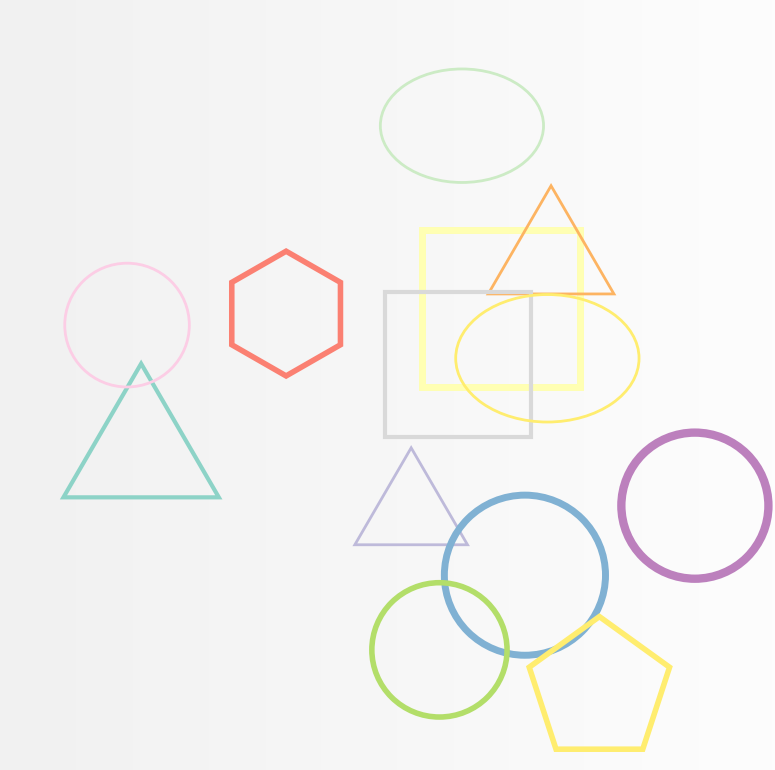[{"shape": "triangle", "thickness": 1.5, "radius": 0.58, "center": [0.182, 0.412]}, {"shape": "square", "thickness": 2.5, "radius": 0.51, "center": [0.646, 0.599]}, {"shape": "triangle", "thickness": 1, "radius": 0.42, "center": [0.531, 0.334]}, {"shape": "hexagon", "thickness": 2, "radius": 0.4, "center": [0.369, 0.593]}, {"shape": "circle", "thickness": 2.5, "radius": 0.52, "center": [0.677, 0.253]}, {"shape": "triangle", "thickness": 1, "radius": 0.47, "center": [0.711, 0.665]}, {"shape": "circle", "thickness": 2, "radius": 0.44, "center": [0.567, 0.156]}, {"shape": "circle", "thickness": 1, "radius": 0.4, "center": [0.164, 0.578]}, {"shape": "square", "thickness": 1.5, "radius": 0.47, "center": [0.591, 0.527]}, {"shape": "circle", "thickness": 3, "radius": 0.47, "center": [0.897, 0.343]}, {"shape": "oval", "thickness": 1, "radius": 0.53, "center": [0.596, 0.837]}, {"shape": "pentagon", "thickness": 2, "radius": 0.48, "center": [0.773, 0.104]}, {"shape": "oval", "thickness": 1, "radius": 0.59, "center": [0.706, 0.535]}]